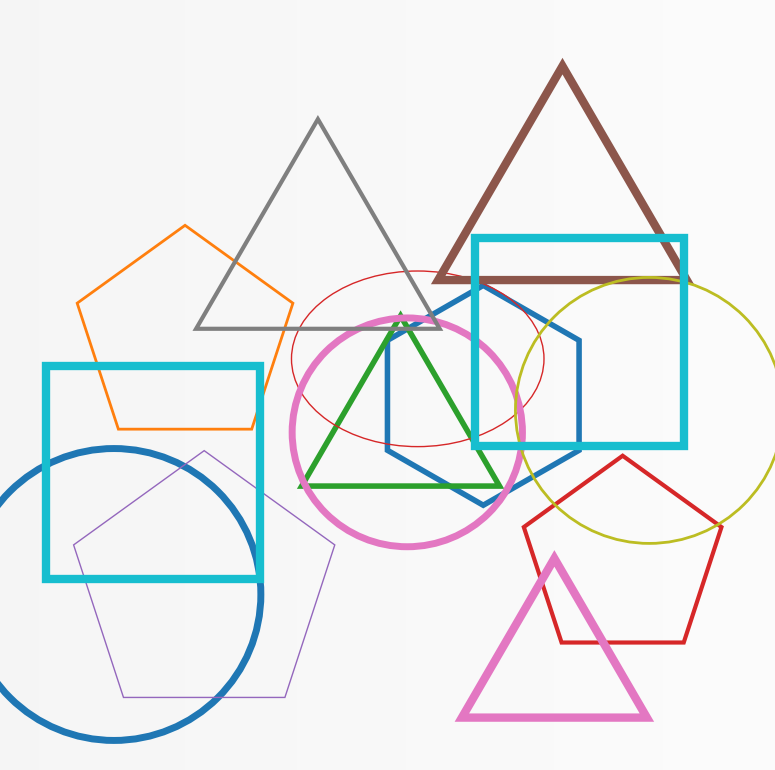[{"shape": "hexagon", "thickness": 2, "radius": 0.71, "center": [0.624, 0.487]}, {"shape": "circle", "thickness": 2.5, "radius": 0.95, "center": [0.147, 0.228]}, {"shape": "pentagon", "thickness": 1, "radius": 0.73, "center": [0.239, 0.561]}, {"shape": "triangle", "thickness": 2, "radius": 0.74, "center": [0.517, 0.442]}, {"shape": "pentagon", "thickness": 1.5, "radius": 0.67, "center": [0.803, 0.274]}, {"shape": "oval", "thickness": 0.5, "radius": 0.81, "center": [0.539, 0.534]}, {"shape": "pentagon", "thickness": 0.5, "radius": 0.89, "center": [0.263, 0.238]}, {"shape": "triangle", "thickness": 3, "radius": 0.93, "center": [0.726, 0.729]}, {"shape": "circle", "thickness": 2.5, "radius": 0.74, "center": [0.526, 0.439]}, {"shape": "triangle", "thickness": 3, "radius": 0.69, "center": [0.715, 0.137]}, {"shape": "triangle", "thickness": 1.5, "radius": 0.91, "center": [0.41, 0.664]}, {"shape": "circle", "thickness": 1, "radius": 0.86, "center": [0.838, 0.467]}, {"shape": "square", "thickness": 3, "radius": 0.68, "center": [0.747, 0.555]}, {"shape": "square", "thickness": 3, "radius": 0.69, "center": [0.198, 0.386]}]